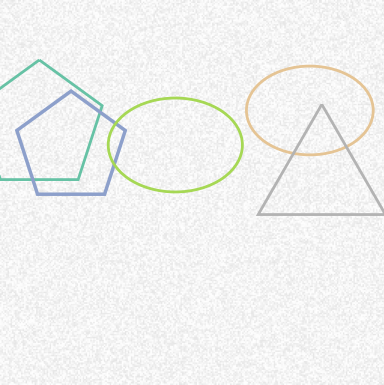[{"shape": "pentagon", "thickness": 2, "radius": 0.86, "center": [0.102, 0.672]}, {"shape": "pentagon", "thickness": 2.5, "radius": 0.74, "center": [0.185, 0.615]}, {"shape": "oval", "thickness": 2, "radius": 0.87, "center": [0.455, 0.623]}, {"shape": "oval", "thickness": 2, "radius": 0.82, "center": [0.805, 0.713]}, {"shape": "triangle", "thickness": 2, "radius": 0.95, "center": [0.836, 0.538]}]